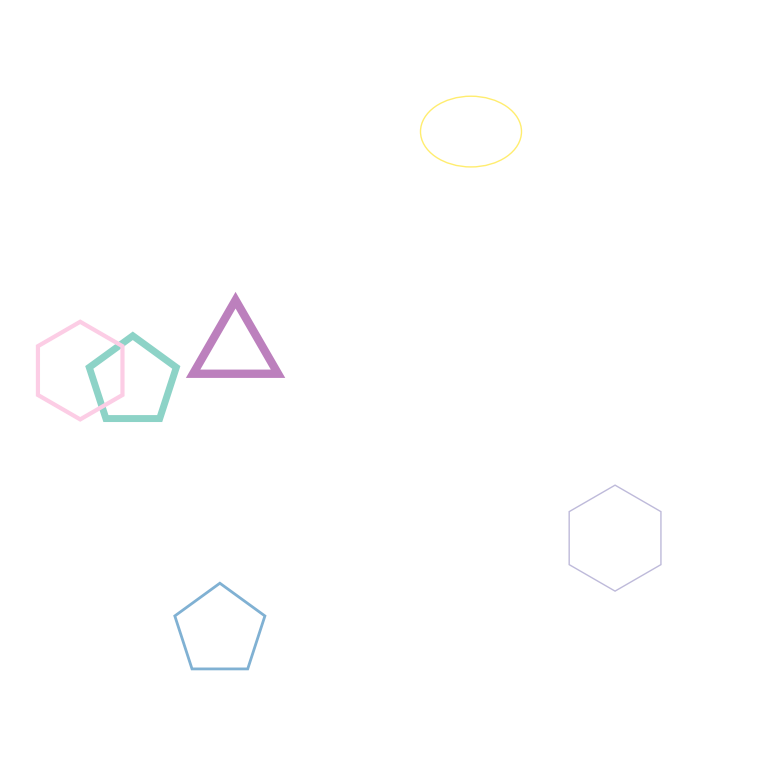[{"shape": "pentagon", "thickness": 2.5, "radius": 0.3, "center": [0.172, 0.504]}, {"shape": "hexagon", "thickness": 0.5, "radius": 0.34, "center": [0.799, 0.301]}, {"shape": "pentagon", "thickness": 1, "radius": 0.31, "center": [0.286, 0.181]}, {"shape": "hexagon", "thickness": 1.5, "radius": 0.32, "center": [0.104, 0.519]}, {"shape": "triangle", "thickness": 3, "radius": 0.32, "center": [0.306, 0.546]}, {"shape": "oval", "thickness": 0.5, "radius": 0.33, "center": [0.612, 0.829]}]